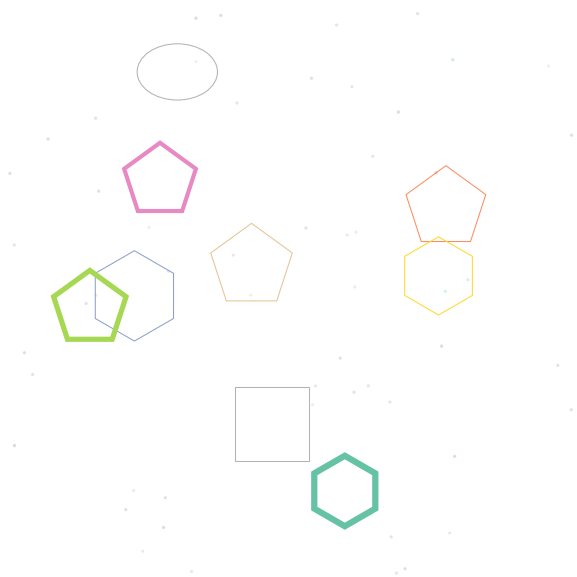[{"shape": "hexagon", "thickness": 3, "radius": 0.31, "center": [0.597, 0.149]}, {"shape": "pentagon", "thickness": 0.5, "radius": 0.36, "center": [0.772, 0.64]}, {"shape": "hexagon", "thickness": 0.5, "radius": 0.39, "center": [0.233, 0.487]}, {"shape": "pentagon", "thickness": 2, "radius": 0.33, "center": [0.277, 0.687]}, {"shape": "pentagon", "thickness": 2.5, "radius": 0.33, "center": [0.156, 0.465]}, {"shape": "hexagon", "thickness": 0.5, "radius": 0.34, "center": [0.759, 0.521]}, {"shape": "pentagon", "thickness": 0.5, "radius": 0.37, "center": [0.436, 0.538]}, {"shape": "square", "thickness": 0.5, "radius": 0.32, "center": [0.471, 0.265]}, {"shape": "oval", "thickness": 0.5, "radius": 0.35, "center": [0.307, 0.875]}]